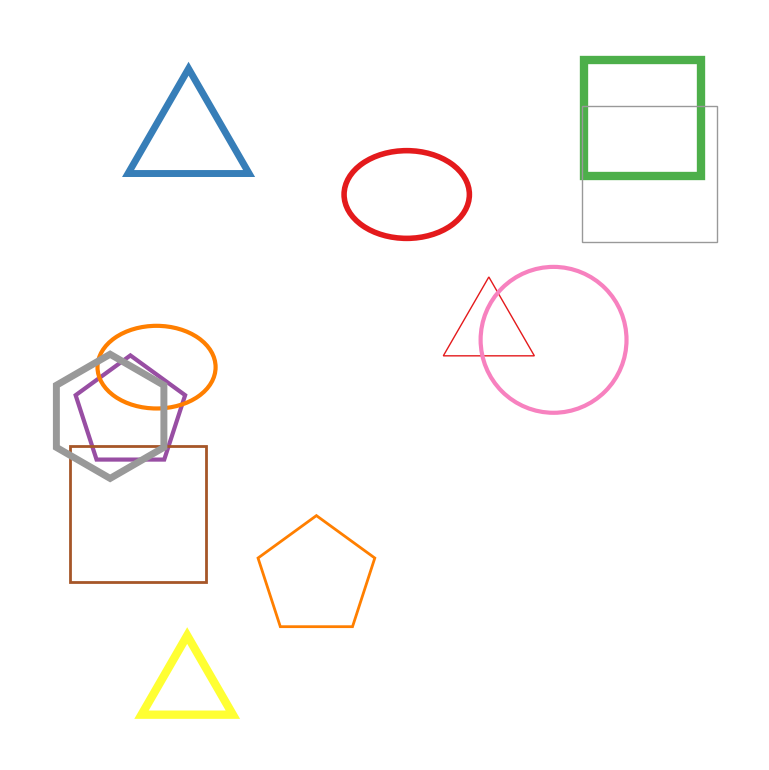[{"shape": "triangle", "thickness": 0.5, "radius": 0.34, "center": [0.635, 0.572]}, {"shape": "oval", "thickness": 2, "radius": 0.41, "center": [0.528, 0.747]}, {"shape": "triangle", "thickness": 2.5, "radius": 0.45, "center": [0.245, 0.82]}, {"shape": "square", "thickness": 3, "radius": 0.38, "center": [0.835, 0.847]}, {"shape": "pentagon", "thickness": 1.5, "radius": 0.37, "center": [0.169, 0.464]}, {"shape": "pentagon", "thickness": 1, "radius": 0.4, "center": [0.411, 0.251]}, {"shape": "oval", "thickness": 1.5, "radius": 0.38, "center": [0.203, 0.523]}, {"shape": "triangle", "thickness": 3, "radius": 0.34, "center": [0.243, 0.106]}, {"shape": "square", "thickness": 1, "radius": 0.44, "center": [0.179, 0.332]}, {"shape": "circle", "thickness": 1.5, "radius": 0.47, "center": [0.719, 0.559]}, {"shape": "square", "thickness": 0.5, "radius": 0.44, "center": [0.844, 0.774]}, {"shape": "hexagon", "thickness": 2.5, "radius": 0.4, "center": [0.143, 0.459]}]